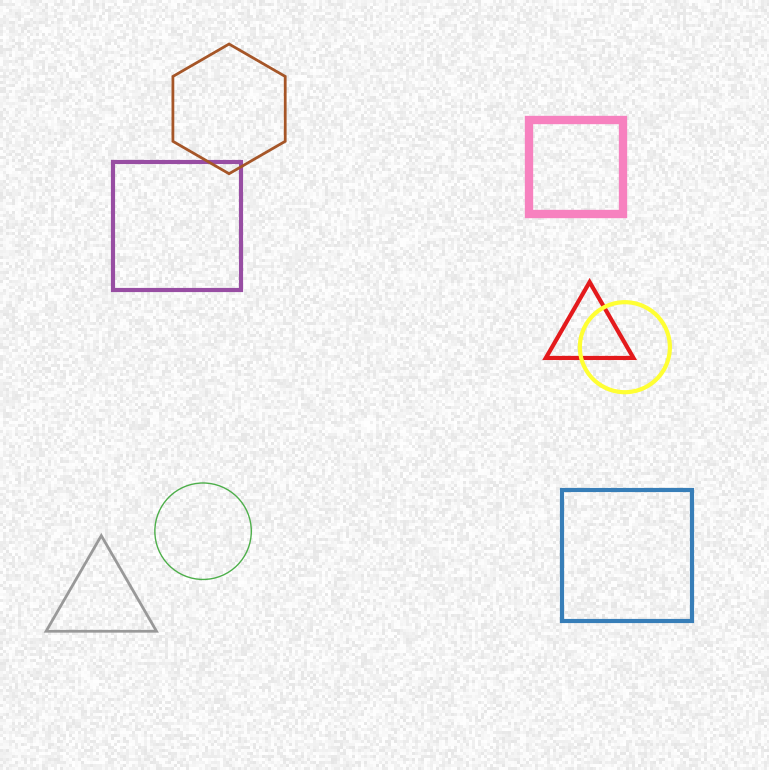[{"shape": "triangle", "thickness": 1.5, "radius": 0.33, "center": [0.766, 0.568]}, {"shape": "square", "thickness": 1.5, "radius": 0.42, "center": [0.814, 0.278]}, {"shape": "circle", "thickness": 0.5, "radius": 0.31, "center": [0.264, 0.31]}, {"shape": "square", "thickness": 1.5, "radius": 0.42, "center": [0.23, 0.706]}, {"shape": "circle", "thickness": 1.5, "radius": 0.29, "center": [0.812, 0.549]}, {"shape": "hexagon", "thickness": 1, "radius": 0.42, "center": [0.297, 0.859]}, {"shape": "square", "thickness": 3, "radius": 0.3, "center": [0.748, 0.784]}, {"shape": "triangle", "thickness": 1, "radius": 0.41, "center": [0.132, 0.222]}]